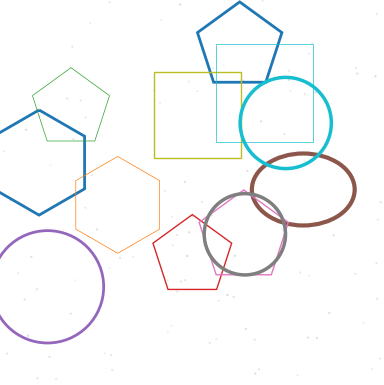[{"shape": "hexagon", "thickness": 2, "radius": 0.68, "center": [0.101, 0.578]}, {"shape": "pentagon", "thickness": 2, "radius": 0.58, "center": [0.623, 0.88]}, {"shape": "hexagon", "thickness": 0.5, "radius": 0.63, "center": [0.306, 0.468]}, {"shape": "pentagon", "thickness": 0.5, "radius": 0.53, "center": [0.184, 0.719]}, {"shape": "pentagon", "thickness": 1, "radius": 0.54, "center": [0.5, 0.335]}, {"shape": "circle", "thickness": 2, "radius": 0.73, "center": [0.123, 0.255]}, {"shape": "oval", "thickness": 3, "radius": 0.67, "center": [0.788, 0.508]}, {"shape": "pentagon", "thickness": 1, "radius": 0.61, "center": [0.633, 0.385]}, {"shape": "circle", "thickness": 2.5, "radius": 0.53, "center": [0.636, 0.391]}, {"shape": "square", "thickness": 1, "radius": 0.56, "center": [0.513, 0.701]}, {"shape": "square", "thickness": 0.5, "radius": 0.63, "center": [0.688, 0.759]}, {"shape": "circle", "thickness": 2.5, "radius": 0.59, "center": [0.742, 0.681]}]